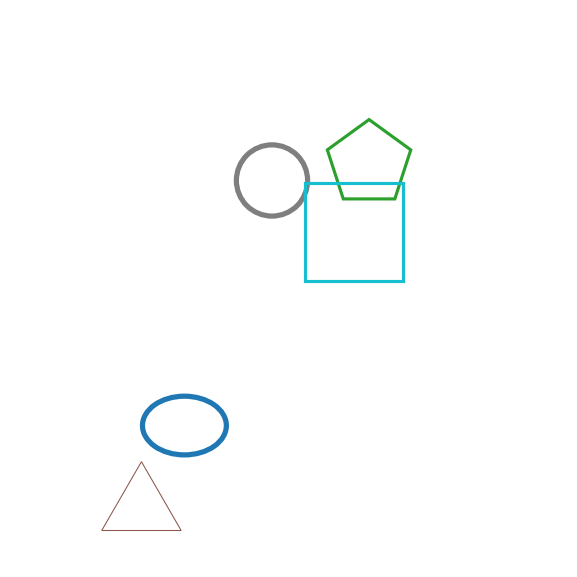[{"shape": "oval", "thickness": 2.5, "radius": 0.36, "center": [0.319, 0.262]}, {"shape": "pentagon", "thickness": 1.5, "radius": 0.38, "center": [0.639, 0.716]}, {"shape": "triangle", "thickness": 0.5, "radius": 0.4, "center": [0.245, 0.12]}, {"shape": "circle", "thickness": 2.5, "radius": 0.31, "center": [0.471, 0.687]}, {"shape": "square", "thickness": 1.5, "radius": 0.42, "center": [0.613, 0.598]}]